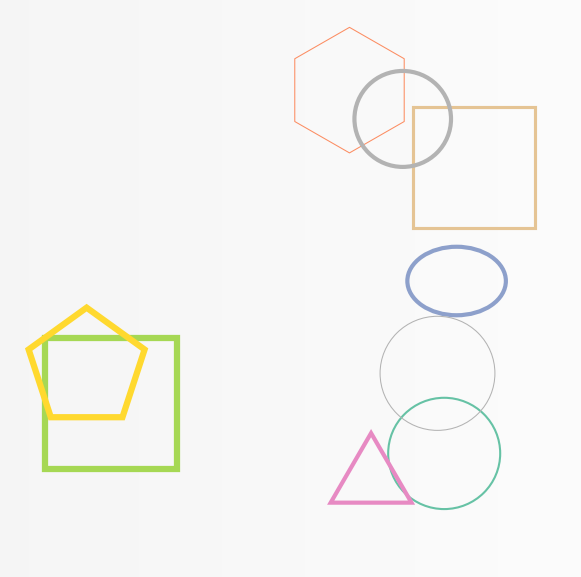[{"shape": "circle", "thickness": 1, "radius": 0.48, "center": [0.764, 0.214]}, {"shape": "hexagon", "thickness": 0.5, "radius": 0.54, "center": [0.601, 0.843]}, {"shape": "oval", "thickness": 2, "radius": 0.42, "center": [0.786, 0.513]}, {"shape": "triangle", "thickness": 2, "radius": 0.4, "center": [0.638, 0.169]}, {"shape": "square", "thickness": 3, "radius": 0.57, "center": [0.191, 0.301]}, {"shape": "pentagon", "thickness": 3, "radius": 0.52, "center": [0.149, 0.362]}, {"shape": "square", "thickness": 1.5, "radius": 0.52, "center": [0.815, 0.709]}, {"shape": "circle", "thickness": 0.5, "radius": 0.49, "center": [0.753, 0.353]}, {"shape": "circle", "thickness": 2, "radius": 0.42, "center": [0.693, 0.793]}]